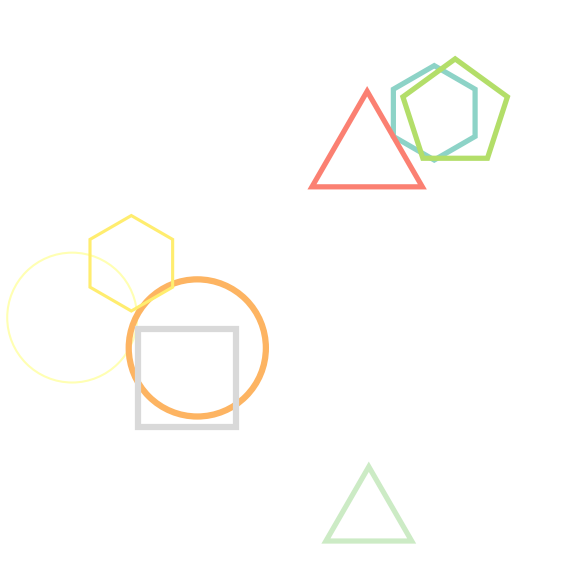[{"shape": "hexagon", "thickness": 2.5, "radius": 0.41, "center": [0.752, 0.804]}, {"shape": "circle", "thickness": 1, "radius": 0.56, "center": [0.125, 0.449]}, {"shape": "triangle", "thickness": 2.5, "radius": 0.55, "center": [0.636, 0.731]}, {"shape": "circle", "thickness": 3, "radius": 0.59, "center": [0.342, 0.397]}, {"shape": "pentagon", "thickness": 2.5, "radius": 0.48, "center": [0.788, 0.802]}, {"shape": "square", "thickness": 3, "radius": 0.43, "center": [0.324, 0.345]}, {"shape": "triangle", "thickness": 2.5, "radius": 0.43, "center": [0.639, 0.105]}, {"shape": "hexagon", "thickness": 1.5, "radius": 0.41, "center": [0.227, 0.543]}]